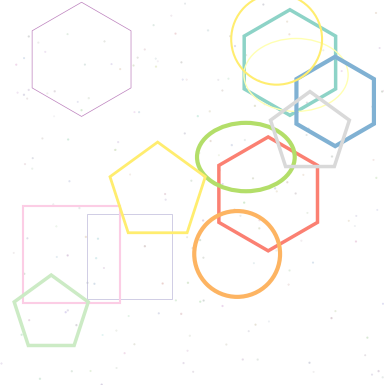[{"shape": "hexagon", "thickness": 2.5, "radius": 0.69, "center": [0.753, 0.838]}, {"shape": "oval", "thickness": 1, "radius": 0.68, "center": [0.769, 0.805]}, {"shape": "square", "thickness": 0.5, "radius": 0.56, "center": [0.337, 0.334]}, {"shape": "hexagon", "thickness": 2.5, "radius": 0.74, "center": [0.697, 0.496]}, {"shape": "hexagon", "thickness": 3, "radius": 0.58, "center": [0.871, 0.737]}, {"shape": "circle", "thickness": 3, "radius": 0.56, "center": [0.616, 0.34]}, {"shape": "oval", "thickness": 3, "radius": 0.63, "center": [0.639, 0.592]}, {"shape": "square", "thickness": 1.5, "radius": 0.63, "center": [0.185, 0.339]}, {"shape": "pentagon", "thickness": 2.5, "radius": 0.54, "center": [0.805, 0.655]}, {"shape": "hexagon", "thickness": 0.5, "radius": 0.74, "center": [0.212, 0.846]}, {"shape": "pentagon", "thickness": 2.5, "radius": 0.51, "center": [0.133, 0.184]}, {"shape": "circle", "thickness": 1.5, "radius": 0.59, "center": [0.719, 0.898]}, {"shape": "pentagon", "thickness": 2, "radius": 0.65, "center": [0.409, 0.501]}]